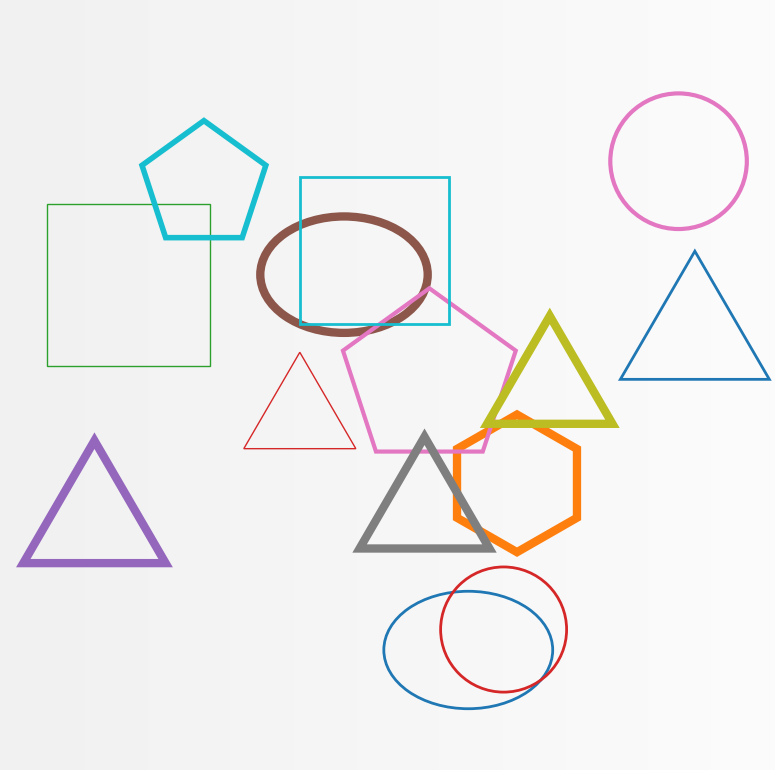[{"shape": "triangle", "thickness": 1, "radius": 0.55, "center": [0.897, 0.563]}, {"shape": "oval", "thickness": 1, "radius": 0.54, "center": [0.604, 0.156]}, {"shape": "hexagon", "thickness": 3, "radius": 0.45, "center": [0.667, 0.372]}, {"shape": "square", "thickness": 0.5, "radius": 0.52, "center": [0.166, 0.63]}, {"shape": "triangle", "thickness": 0.5, "radius": 0.42, "center": [0.387, 0.459]}, {"shape": "circle", "thickness": 1, "radius": 0.41, "center": [0.65, 0.182]}, {"shape": "triangle", "thickness": 3, "radius": 0.53, "center": [0.122, 0.322]}, {"shape": "oval", "thickness": 3, "radius": 0.54, "center": [0.444, 0.643]}, {"shape": "pentagon", "thickness": 1.5, "radius": 0.59, "center": [0.554, 0.508]}, {"shape": "circle", "thickness": 1.5, "radius": 0.44, "center": [0.876, 0.791]}, {"shape": "triangle", "thickness": 3, "radius": 0.48, "center": [0.548, 0.336]}, {"shape": "triangle", "thickness": 3, "radius": 0.47, "center": [0.709, 0.496]}, {"shape": "square", "thickness": 1, "radius": 0.48, "center": [0.483, 0.674]}, {"shape": "pentagon", "thickness": 2, "radius": 0.42, "center": [0.263, 0.759]}]